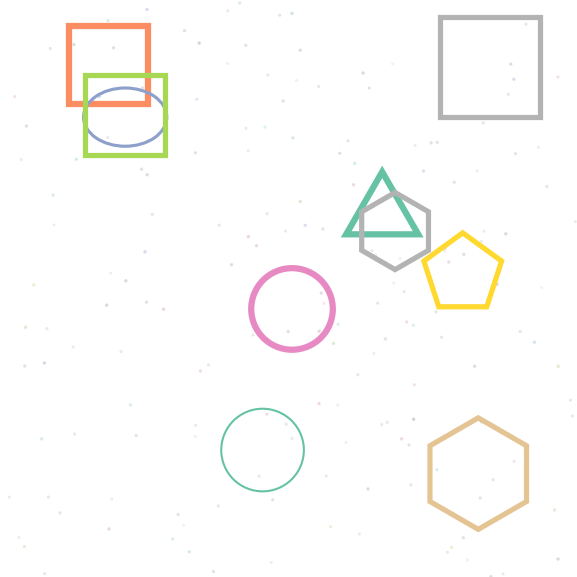[{"shape": "triangle", "thickness": 3, "radius": 0.36, "center": [0.662, 0.629]}, {"shape": "circle", "thickness": 1, "radius": 0.36, "center": [0.455, 0.22]}, {"shape": "square", "thickness": 3, "radius": 0.34, "center": [0.188, 0.887]}, {"shape": "oval", "thickness": 1.5, "radius": 0.36, "center": [0.217, 0.796]}, {"shape": "circle", "thickness": 3, "radius": 0.35, "center": [0.506, 0.464]}, {"shape": "square", "thickness": 2.5, "radius": 0.35, "center": [0.216, 0.8]}, {"shape": "pentagon", "thickness": 2.5, "radius": 0.35, "center": [0.801, 0.525]}, {"shape": "hexagon", "thickness": 2.5, "radius": 0.48, "center": [0.828, 0.179]}, {"shape": "square", "thickness": 2.5, "radius": 0.44, "center": [0.849, 0.883]}, {"shape": "hexagon", "thickness": 2.5, "radius": 0.33, "center": [0.684, 0.599]}]